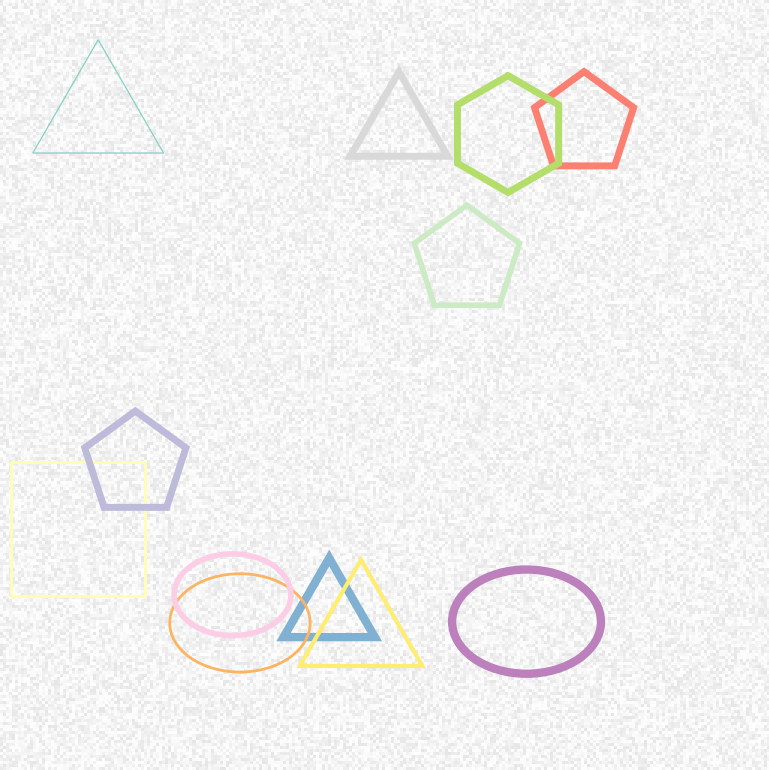[{"shape": "triangle", "thickness": 0.5, "radius": 0.49, "center": [0.127, 0.85]}, {"shape": "square", "thickness": 1, "radius": 0.44, "center": [0.101, 0.313]}, {"shape": "pentagon", "thickness": 2.5, "radius": 0.35, "center": [0.176, 0.397]}, {"shape": "pentagon", "thickness": 2.5, "radius": 0.34, "center": [0.759, 0.839]}, {"shape": "triangle", "thickness": 3, "radius": 0.34, "center": [0.428, 0.207]}, {"shape": "oval", "thickness": 1, "radius": 0.46, "center": [0.312, 0.191]}, {"shape": "hexagon", "thickness": 2.5, "radius": 0.38, "center": [0.66, 0.826]}, {"shape": "oval", "thickness": 2, "radius": 0.38, "center": [0.302, 0.228]}, {"shape": "triangle", "thickness": 2.5, "radius": 0.37, "center": [0.518, 0.834]}, {"shape": "oval", "thickness": 3, "radius": 0.48, "center": [0.684, 0.193]}, {"shape": "pentagon", "thickness": 2, "radius": 0.36, "center": [0.606, 0.662]}, {"shape": "triangle", "thickness": 1.5, "radius": 0.46, "center": [0.469, 0.181]}]